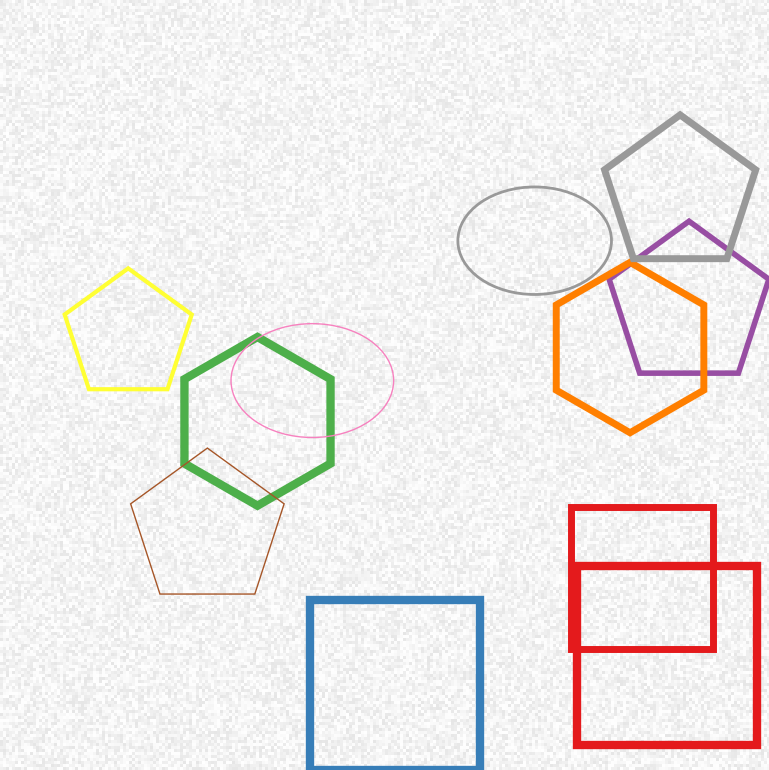[{"shape": "square", "thickness": 2.5, "radius": 0.46, "center": [0.834, 0.25]}, {"shape": "square", "thickness": 3, "radius": 0.58, "center": [0.866, 0.149]}, {"shape": "square", "thickness": 3, "radius": 0.55, "center": [0.513, 0.111]}, {"shape": "hexagon", "thickness": 3, "radius": 0.55, "center": [0.334, 0.453]}, {"shape": "pentagon", "thickness": 2, "radius": 0.55, "center": [0.895, 0.604]}, {"shape": "hexagon", "thickness": 2.5, "radius": 0.55, "center": [0.818, 0.549]}, {"shape": "pentagon", "thickness": 1.5, "radius": 0.43, "center": [0.167, 0.565]}, {"shape": "pentagon", "thickness": 0.5, "radius": 0.52, "center": [0.269, 0.313]}, {"shape": "oval", "thickness": 0.5, "radius": 0.53, "center": [0.406, 0.506]}, {"shape": "pentagon", "thickness": 2.5, "radius": 0.52, "center": [0.883, 0.748]}, {"shape": "oval", "thickness": 1, "radius": 0.5, "center": [0.694, 0.687]}]